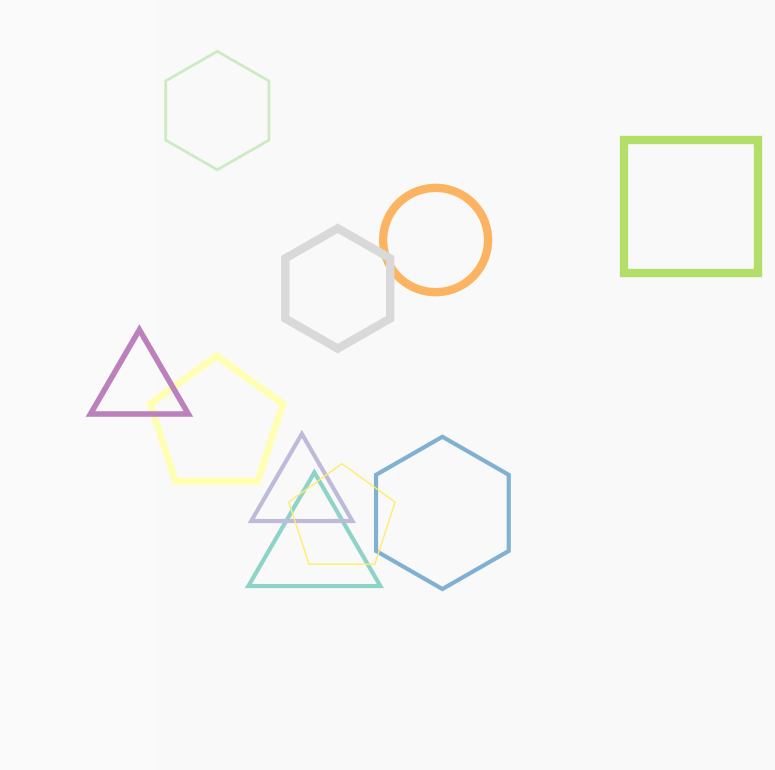[{"shape": "triangle", "thickness": 1.5, "radius": 0.49, "center": [0.406, 0.288]}, {"shape": "pentagon", "thickness": 2.5, "radius": 0.45, "center": [0.279, 0.448]}, {"shape": "triangle", "thickness": 1.5, "radius": 0.38, "center": [0.389, 0.361]}, {"shape": "hexagon", "thickness": 1.5, "radius": 0.49, "center": [0.571, 0.334]}, {"shape": "circle", "thickness": 3, "radius": 0.34, "center": [0.562, 0.688]}, {"shape": "square", "thickness": 3, "radius": 0.43, "center": [0.891, 0.732]}, {"shape": "hexagon", "thickness": 3, "radius": 0.39, "center": [0.436, 0.625]}, {"shape": "triangle", "thickness": 2, "radius": 0.36, "center": [0.18, 0.499]}, {"shape": "hexagon", "thickness": 1, "radius": 0.38, "center": [0.28, 0.856]}, {"shape": "pentagon", "thickness": 0.5, "radius": 0.36, "center": [0.441, 0.326]}]